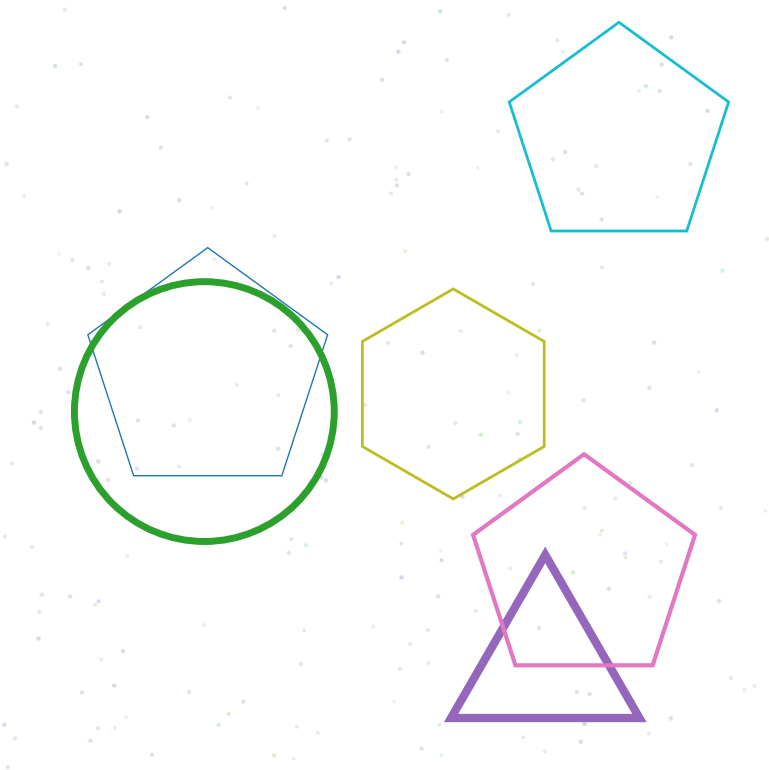[{"shape": "pentagon", "thickness": 0.5, "radius": 0.82, "center": [0.27, 0.515]}, {"shape": "circle", "thickness": 2.5, "radius": 0.84, "center": [0.265, 0.465]}, {"shape": "triangle", "thickness": 3, "radius": 0.71, "center": [0.708, 0.138]}, {"shape": "pentagon", "thickness": 1.5, "radius": 0.76, "center": [0.759, 0.259]}, {"shape": "hexagon", "thickness": 1, "radius": 0.68, "center": [0.589, 0.488]}, {"shape": "pentagon", "thickness": 1, "radius": 0.75, "center": [0.804, 0.821]}]